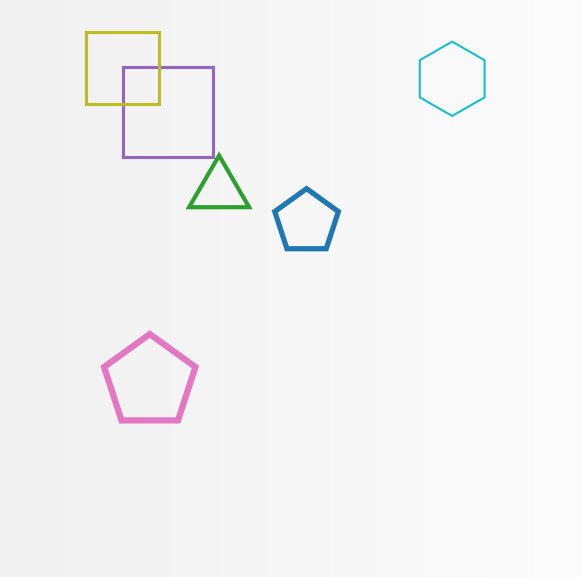[{"shape": "pentagon", "thickness": 2.5, "radius": 0.29, "center": [0.527, 0.615]}, {"shape": "triangle", "thickness": 2, "radius": 0.3, "center": [0.377, 0.67]}, {"shape": "square", "thickness": 1.5, "radius": 0.39, "center": [0.289, 0.805]}, {"shape": "pentagon", "thickness": 3, "radius": 0.41, "center": [0.258, 0.338]}, {"shape": "square", "thickness": 1.5, "radius": 0.31, "center": [0.211, 0.882]}, {"shape": "hexagon", "thickness": 1, "radius": 0.32, "center": [0.778, 0.863]}]